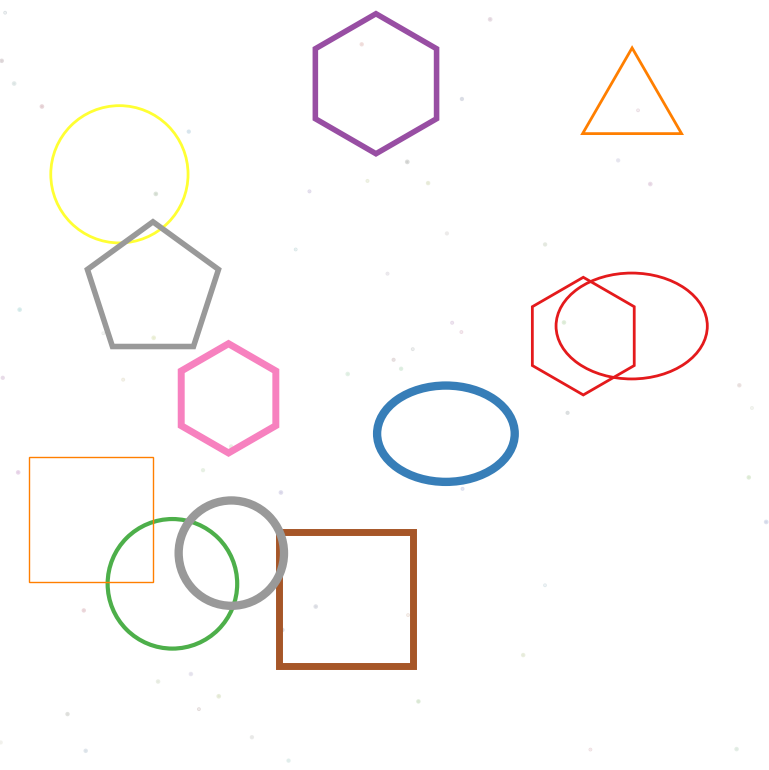[{"shape": "hexagon", "thickness": 1, "radius": 0.38, "center": [0.758, 0.563]}, {"shape": "oval", "thickness": 1, "radius": 0.49, "center": [0.82, 0.577]}, {"shape": "oval", "thickness": 3, "radius": 0.45, "center": [0.579, 0.437]}, {"shape": "circle", "thickness": 1.5, "radius": 0.42, "center": [0.224, 0.242]}, {"shape": "hexagon", "thickness": 2, "radius": 0.45, "center": [0.488, 0.891]}, {"shape": "square", "thickness": 0.5, "radius": 0.4, "center": [0.118, 0.325]}, {"shape": "triangle", "thickness": 1, "radius": 0.37, "center": [0.821, 0.864]}, {"shape": "circle", "thickness": 1, "radius": 0.45, "center": [0.155, 0.774]}, {"shape": "square", "thickness": 2.5, "radius": 0.44, "center": [0.45, 0.222]}, {"shape": "hexagon", "thickness": 2.5, "radius": 0.35, "center": [0.297, 0.483]}, {"shape": "circle", "thickness": 3, "radius": 0.34, "center": [0.3, 0.282]}, {"shape": "pentagon", "thickness": 2, "radius": 0.45, "center": [0.199, 0.622]}]